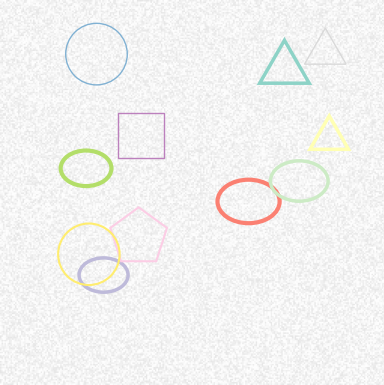[{"shape": "triangle", "thickness": 2.5, "radius": 0.37, "center": [0.739, 0.821]}, {"shape": "triangle", "thickness": 2.5, "radius": 0.29, "center": [0.855, 0.641]}, {"shape": "oval", "thickness": 2.5, "radius": 0.32, "center": [0.269, 0.286]}, {"shape": "oval", "thickness": 3, "radius": 0.4, "center": [0.646, 0.477]}, {"shape": "circle", "thickness": 1, "radius": 0.4, "center": [0.251, 0.859]}, {"shape": "oval", "thickness": 3, "radius": 0.33, "center": [0.224, 0.563]}, {"shape": "pentagon", "thickness": 1.5, "radius": 0.39, "center": [0.36, 0.384]}, {"shape": "triangle", "thickness": 1, "radius": 0.31, "center": [0.845, 0.865]}, {"shape": "square", "thickness": 1, "radius": 0.29, "center": [0.366, 0.648]}, {"shape": "oval", "thickness": 2.5, "radius": 0.37, "center": [0.777, 0.53]}, {"shape": "circle", "thickness": 1.5, "radius": 0.4, "center": [0.231, 0.34]}]